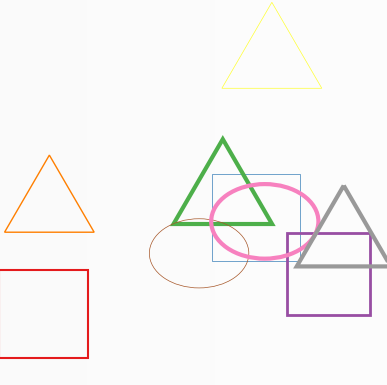[{"shape": "square", "thickness": 1.5, "radius": 0.57, "center": [0.112, 0.184]}, {"shape": "square", "thickness": 0.5, "radius": 0.57, "center": [0.661, 0.434]}, {"shape": "triangle", "thickness": 3, "radius": 0.73, "center": [0.575, 0.492]}, {"shape": "square", "thickness": 2, "radius": 0.53, "center": [0.848, 0.288]}, {"shape": "triangle", "thickness": 1, "radius": 0.67, "center": [0.127, 0.464]}, {"shape": "triangle", "thickness": 0.5, "radius": 0.74, "center": [0.702, 0.845]}, {"shape": "oval", "thickness": 0.5, "radius": 0.64, "center": [0.514, 0.342]}, {"shape": "oval", "thickness": 3, "radius": 0.69, "center": [0.683, 0.425]}, {"shape": "triangle", "thickness": 3, "radius": 0.7, "center": [0.887, 0.378]}]